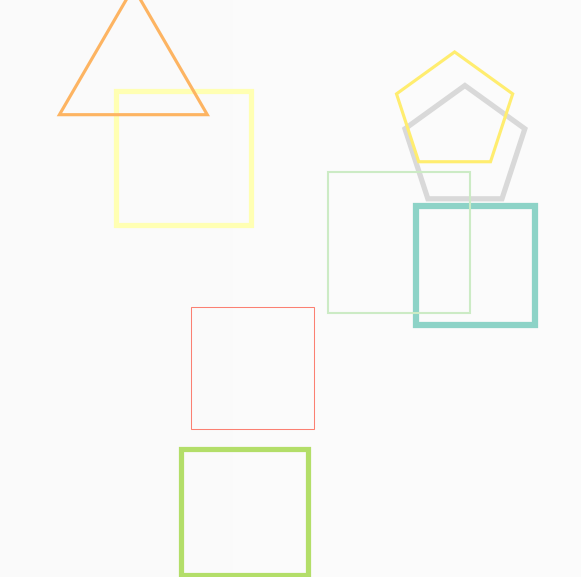[{"shape": "square", "thickness": 3, "radius": 0.51, "center": [0.818, 0.54]}, {"shape": "square", "thickness": 2.5, "radius": 0.58, "center": [0.316, 0.726]}, {"shape": "square", "thickness": 0.5, "radius": 0.53, "center": [0.435, 0.362]}, {"shape": "triangle", "thickness": 1.5, "radius": 0.73, "center": [0.229, 0.874]}, {"shape": "square", "thickness": 2.5, "radius": 0.54, "center": [0.421, 0.112]}, {"shape": "pentagon", "thickness": 2.5, "radius": 0.54, "center": [0.8, 0.743]}, {"shape": "square", "thickness": 1, "radius": 0.61, "center": [0.687, 0.579]}, {"shape": "pentagon", "thickness": 1.5, "radius": 0.53, "center": [0.782, 0.804]}]